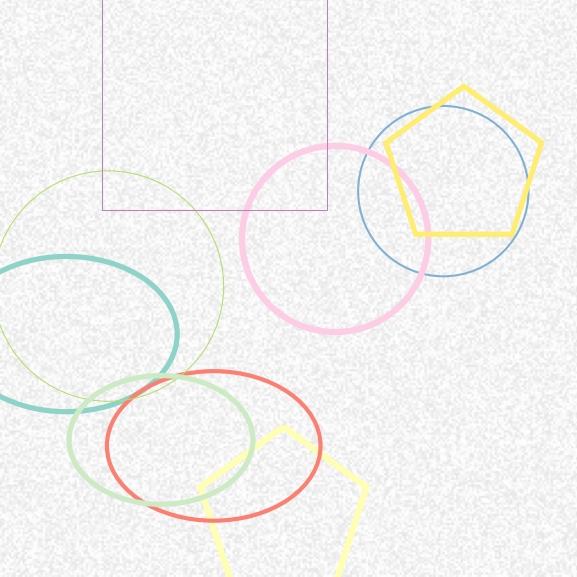[{"shape": "oval", "thickness": 2.5, "radius": 0.96, "center": [0.115, 0.421]}, {"shape": "pentagon", "thickness": 3, "radius": 0.76, "center": [0.491, 0.109]}, {"shape": "oval", "thickness": 2, "radius": 0.92, "center": [0.37, 0.227]}, {"shape": "circle", "thickness": 1, "radius": 0.74, "center": [0.768, 0.668]}, {"shape": "circle", "thickness": 0.5, "radius": 1.0, "center": [0.188, 0.504]}, {"shape": "circle", "thickness": 3, "radius": 0.81, "center": [0.58, 0.585]}, {"shape": "square", "thickness": 0.5, "radius": 0.97, "center": [0.371, 0.829]}, {"shape": "oval", "thickness": 2.5, "radius": 0.8, "center": [0.279, 0.237]}, {"shape": "pentagon", "thickness": 2.5, "radius": 0.71, "center": [0.803, 0.708]}]